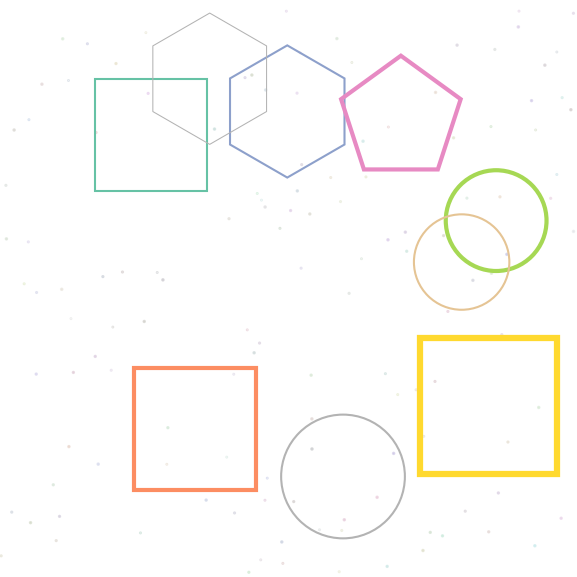[{"shape": "square", "thickness": 1, "radius": 0.48, "center": [0.261, 0.765]}, {"shape": "square", "thickness": 2, "radius": 0.53, "center": [0.338, 0.256]}, {"shape": "hexagon", "thickness": 1, "radius": 0.57, "center": [0.497, 0.806]}, {"shape": "pentagon", "thickness": 2, "radius": 0.54, "center": [0.694, 0.794]}, {"shape": "circle", "thickness": 2, "radius": 0.44, "center": [0.859, 0.617]}, {"shape": "square", "thickness": 3, "radius": 0.59, "center": [0.846, 0.296]}, {"shape": "circle", "thickness": 1, "radius": 0.41, "center": [0.799, 0.545]}, {"shape": "circle", "thickness": 1, "radius": 0.54, "center": [0.594, 0.174]}, {"shape": "hexagon", "thickness": 0.5, "radius": 0.57, "center": [0.363, 0.863]}]